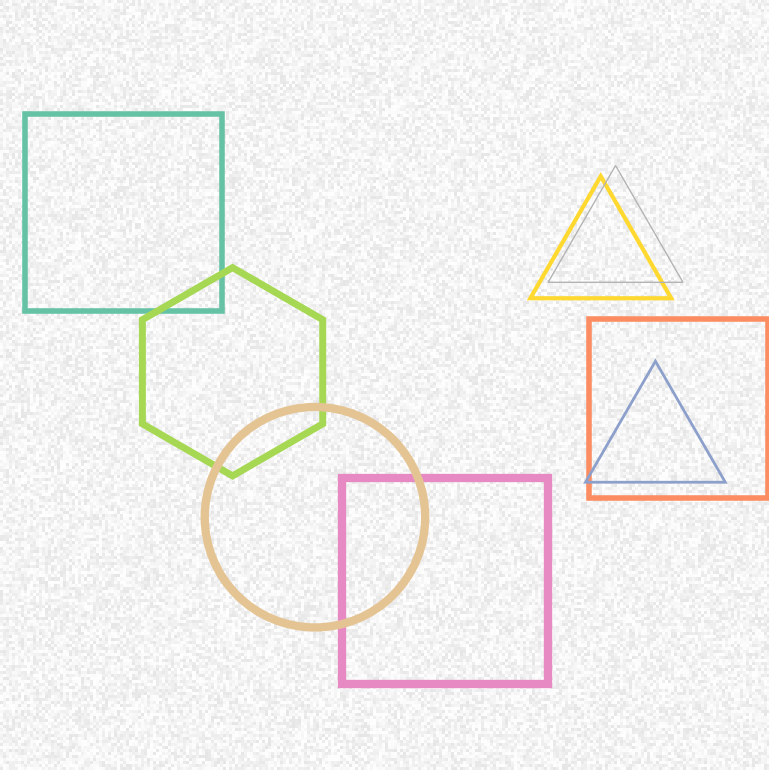[{"shape": "square", "thickness": 2, "radius": 0.64, "center": [0.16, 0.723]}, {"shape": "square", "thickness": 2, "radius": 0.58, "center": [0.881, 0.469]}, {"shape": "triangle", "thickness": 1, "radius": 0.52, "center": [0.851, 0.426]}, {"shape": "square", "thickness": 3, "radius": 0.67, "center": [0.578, 0.246]}, {"shape": "hexagon", "thickness": 2.5, "radius": 0.68, "center": [0.302, 0.517]}, {"shape": "triangle", "thickness": 1.5, "radius": 0.53, "center": [0.78, 0.665]}, {"shape": "circle", "thickness": 3, "radius": 0.72, "center": [0.409, 0.328]}, {"shape": "triangle", "thickness": 0.5, "radius": 0.51, "center": [0.799, 0.684]}]